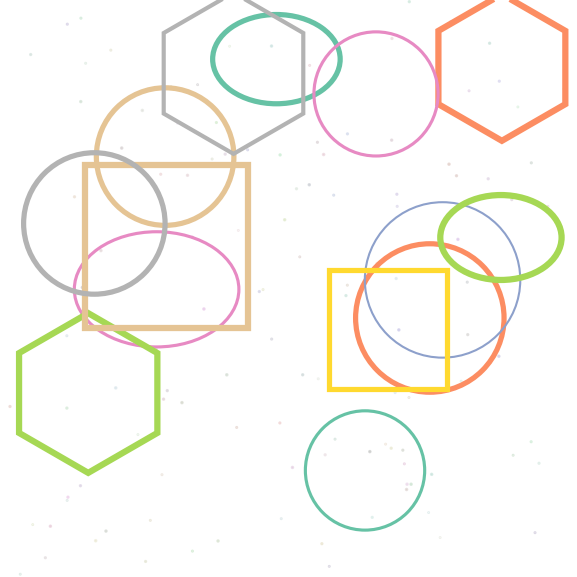[{"shape": "oval", "thickness": 2.5, "radius": 0.55, "center": [0.479, 0.897]}, {"shape": "circle", "thickness": 1.5, "radius": 0.52, "center": [0.632, 0.184]}, {"shape": "circle", "thickness": 2.5, "radius": 0.64, "center": [0.744, 0.449]}, {"shape": "hexagon", "thickness": 3, "radius": 0.63, "center": [0.869, 0.882]}, {"shape": "circle", "thickness": 1, "radius": 0.67, "center": [0.766, 0.514]}, {"shape": "circle", "thickness": 1.5, "radius": 0.54, "center": [0.651, 0.836]}, {"shape": "oval", "thickness": 1.5, "radius": 0.71, "center": [0.271, 0.498]}, {"shape": "hexagon", "thickness": 3, "radius": 0.69, "center": [0.153, 0.319]}, {"shape": "oval", "thickness": 3, "radius": 0.53, "center": [0.867, 0.588]}, {"shape": "square", "thickness": 2.5, "radius": 0.51, "center": [0.672, 0.428]}, {"shape": "square", "thickness": 3, "radius": 0.71, "center": [0.289, 0.572]}, {"shape": "circle", "thickness": 2.5, "radius": 0.6, "center": [0.286, 0.728]}, {"shape": "hexagon", "thickness": 2, "radius": 0.7, "center": [0.404, 0.872]}, {"shape": "circle", "thickness": 2.5, "radius": 0.61, "center": [0.163, 0.612]}]